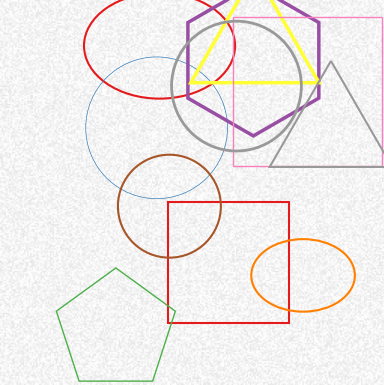[{"shape": "square", "thickness": 1.5, "radius": 0.78, "center": [0.593, 0.318]}, {"shape": "oval", "thickness": 1.5, "radius": 0.98, "center": [0.414, 0.881]}, {"shape": "circle", "thickness": 0.5, "radius": 0.92, "center": [0.407, 0.668]}, {"shape": "pentagon", "thickness": 1, "radius": 0.81, "center": [0.301, 0.142]}, {"shape": "hexagon", "thickness": 2.5, "radius": 0.98, "center": [0.658, 0.843]}, {"shape": "oval", "thickness": 1.5, "radius": 0.67, "center": [0.787, 0.285]}, {"shape": "triangle", "thickness": 2.5, "radius": 0.96, "center": [0.662, 0.881]}, {"shape": "circle", "thickness": 1.5, "radius": 0.67, "center": [0.44, 0.464]}, {"shape": "square", "thickness": 1, "radius": 0.97, "center": [0.798, 0.763]}, {"shape": "triangle", "thickness": 1.5, "radius": 0.92, "center": [0.86, 0.658]}, {"shape": "circle", "thickness": 2, "radius": 0.84, "center": [0.614, 0.776]}]